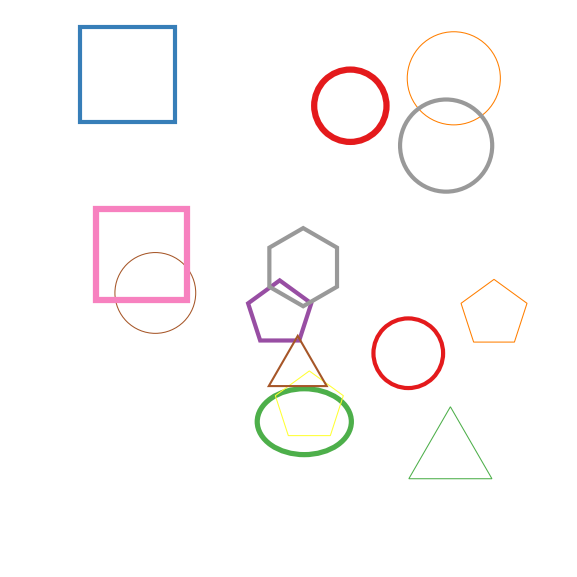[{"shape": "circle", "thickness": 3, "radius": 0.31, "center": [0.607, 0.816]}, {"shape": "circle", "thickness": 2, "radius": 0.3, "center": [0.707, 0.387]}, {"shape": "square", "thickness": 2, "radius": 0.41, "center": [0.22, 0.87]}, {"shape": "oval", "thickness": 2.5, "radius": 0.41, "center": [0.527, 0.269]}, {"shape": "triangle", "thickness": 0.5, "radius": 0.42, "center": [0.78, 0.212]}, {"shape": "pentagon", "thickness": 2, "radius": 0.29, "center": [0.484, 0.456]}, {"shape": "pentagon", "thickness": 0.5, "radius": 0.3, "center": [0.855, 0.455]}, {"shape": "circle", "thickness": 0.5, "radius": 0.4, "center": [0.786, 0.864]}, {"shape": "pentagon", "thickness": 0.5, "radius": 0.31, "center": [0.536, 0.295]}, {"shape": "circle", "thickness": 0.5, "radius": 0.35, "center": [0.269, 0.492]}, {"shape": "triangle", "thickness": 1, "radius": 0.29, "center": [0.516, 0.36]}, {"shape": "square", "thickness": 3, "radius": 0.39, "center": [0.245, 0.558]}, {"shape": "hexagon", "thickness": 2, "radius": 0.34, "center": [0.525, 0.536]}, {"shape": "circle", "thickness": 2, "radius": 0.4, "center": [0.773, 0.747]}]